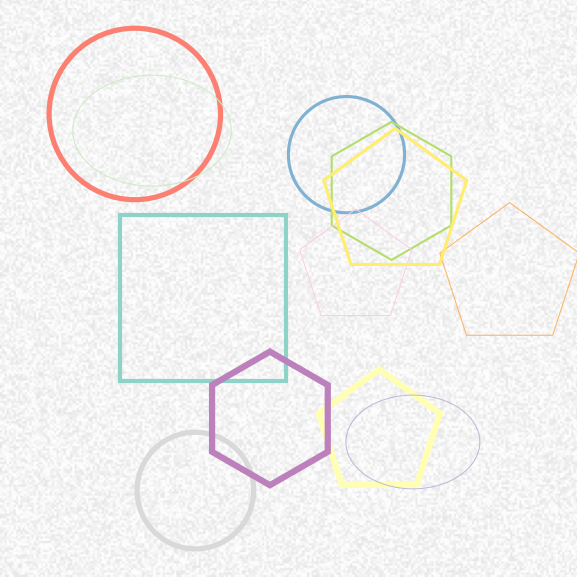[{"shape": "square", "thickness": 2, "radius": 0.72, "center": [0.352, 0.484]}, {"shape": "pentagon", "thickness": 3, "radius": 0.55, "center": [0.657, 0.249]}, {"shape": "oval", "thickness": 0.5, "radius": 0.58, "center": [0.715, 0.234]}, {"shape": "circle", "thickness": 2.5, "radius": 0.74, "center": [0.233, 0.802]}, {"shape": "circle", "thickness": 1.5, "radius": 0.5, "center": [0.6, 0.731]}, {"shape": "pentagon", "thickness": 0.5, "radius": 0.64, "center": [0.882, 0.521]}, {"shape": "hexagon", "thickness": 1, "radius": 0.6, "center": [0.678, 0.669]}, {"shape": "pentagon", "thickness": 0.5, "radius": 0.51, "center": [0.616, 0.535]}, {"shape": "circle", "thickness": 2.5, "radius": 0.5, "center": [0.338, 0.15]}, {"shape": "hexagon", "thickness": 3, "radius": 0.58, "center": [0.467, 0.275]}, {"shape": "oval", "thickness": 0.5, "radius": 0.69, "center": [0.263, 0.773]}, {"shape": "pentagon", "thickness": 1.5, "radius": 0.65, "center": [0.684, 0.647]}]